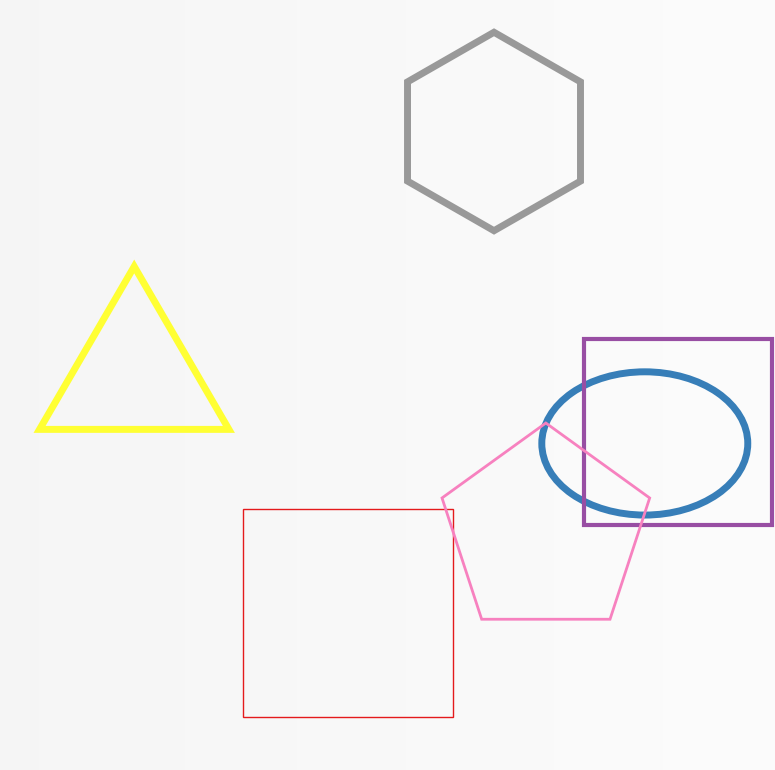[{"shape": "square", "thickness": 0.5, "radius": 0.68, "center": [0.449, 0.204]}, {"shape": "oval", "thickness": 2.5, "radius": 0.66, "center": [0.832, 0.424]}, {"shape": "square", "thickness": 1.5, "radius": 0.6, "center": [0.875, 0.439]}, {"shape": "triangle", "thickness": 2.5, "radius": 0.71, "center": [0.173, 0.513]}, {"shape": "pentagon", "thickness": 1, "radius": 0.7, "center": [0.704, 0.31]}, {"shape": "hexagon", "thickness": 2.5, "radius": 0.64, "center": [0.637, 0.829]}]